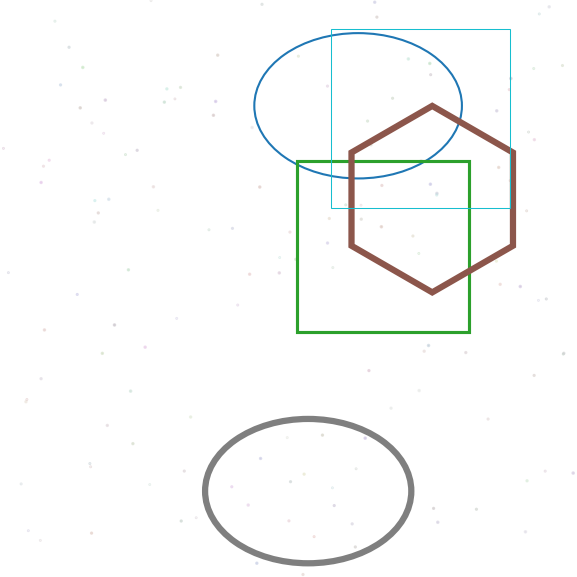[{"shape": "oval", "thickness": 1, "radius": 0.9, "center": [0.62, 0.816]}, {"shape": "square", "thickness": 1.5, "radius": 0.74, "center": [0.663, 0.572]}, {"shape": "hexagon", "thickness": 3, "radius": 0.81, "center": [0.748, 0.654]}, {"shape": "oval", "thickness": 3, "radius": 0.89, "center": [0.534, 0.149]}, {"shape": "square", "thickness": 0.5, "radius": 0.77, "center": [0.729, 0.794]}]